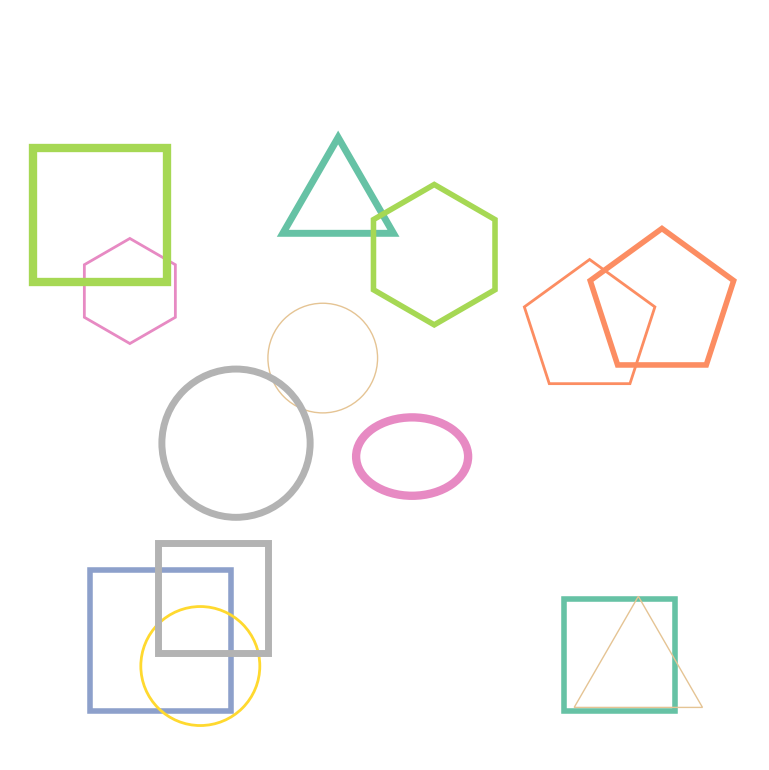[{"shape": "square", "thickness": 2, "radius": 0.36, "center": [0.805, 0.149]}, {"shape": "triangle", "thickness": 2.5, "radius": 0.41, "center": [0.439, 0.738]}, {"shape": "pentagon", "thickness": 2, "radius": 0.49, "center": [0.86, 0.605]}, {"shape": "pentagon", "thickness": 1, "radius": 0.45, "center": [0.766, 0.574]}, {"shape": "square", "thickness": 2, "radius": 0.46, "center": [0.209, 0.169]}, {"shape": "oval", "thickness": 3, "radius": 0.36, "center": [0.535, 0.407]}, {"shape": "hexagon", "thickness": 1, "radius": 0.34, "center": [0.169, 0.622]}, {"shape": "hexagon", "thickness": 2, "radius": 0.46, "center": [0.564, 0.669]}, {"shape": "square", "thickness": 3, "radius": 0.43, "center": [0.13, 0.72]}, {"shape": "circle", "thickness": 1, "radius": 0.39, "center": [0.26, 0.135]}, {"shape": "circle", "thickness": 0.5, "radius": 0.36, "center": [0.419, 0.535]}, {"shape": "triangle", "thickness": 0.5, "radius": 0.48, "center": [0.829, 0.129]}, {"shape": "circle", "thickness": 2.5, "radius": 0.48, "center": [0.307, 0.424]}, {"shape": "square", "thickness": 2.5, "radius": 0.36, "center": [0.277, 0.224]}]